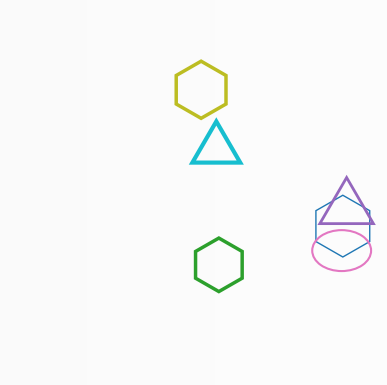[{"shape": "hexagon", "thickness": 1, "radius": 0.4, "center": [0.885, 0.413]}, {"shape": "hexagon", "thickness": 2.5, "radius": 0.35, "center": [0.565, 0.312]}, {"shape": "triangle", "thickness": 2, "radius": 0.4, "center": [0.895, 0.459]}, {"shape": "oval", "thickness": 1.5, "radius": 0.38, "center": [0.882, 0.349]}, {"shape": "hexagon", "thickness": 2.5, "radius": 0.37, "center": [0.519, 0.767]}, {"shape": "triangle", "thickness": 3, "radius": 0.36, "center": [0.558, 0.613]}]